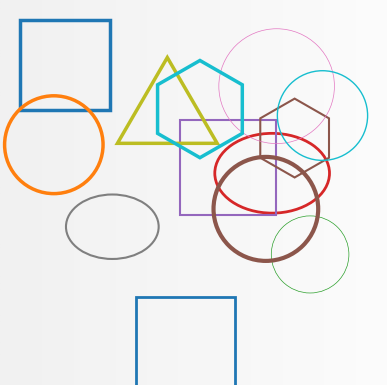[{"shape": "square", "thickness": 2.5, "radius": 0.58, "center": [0.168, 0.832]}, {"shape": "square", "thickness": 2, "radius": 0.64, "center": [0.479, 0.1]}, {"shape": "circle", "thickness": 2.5, "radius": 0.64, "center": [0.139, 0.624]}, {"shape": "circle", "thickness": 0.5, "radius": 0.5, "center": [0.8, 0.339]}, {"shape": "oval", "thickness": 2, "radius": 0.74, "center": [0.702, 0.55]}, {"shape": "square", "thickness": 1.5, "radius": 0.62, "center": [0.588, 0.565]}, {"shape": "circle", "thickness": 3, "radius": 0.68, "center": [0.686, 0.457]}, {"shape": "hexagon", "thickness": 1.5, "radius": 0.51, "center": [0.76, 0.641]}, {"shape": "circle", "thickness": 0.5, "radius": 0.75, "center": [0.714, 0.776]}, {"shape": "oval", "thickness": 1.5, "radius": 0.6, "center": [0.29, 0.411]}, {"shape": "triangle", "thickness": 2.5, "radius": 0.74, "center": [0.432, 0.702]}, {"shape": "circle", "thickness": 1, "radius": 0.58, "center": [0.832, 0.7]}, {"shape": "hexagon", "thickness": 2.5, "radius": 0.63, "center": [0.516, 0.717]}]